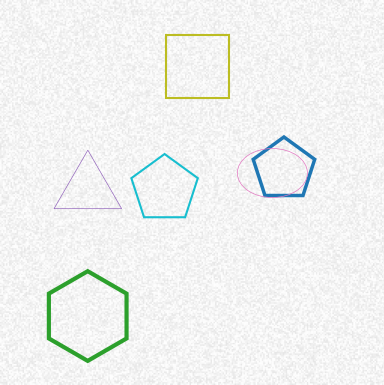[{"shape": "pentagon", "thickness": 2.5, "radius": 0.42, "center": [0.738, 0.56]}, {"shape": "hexagon", "thickness": 3, "radius": 0.58, "center": [0.228, 0.179]}, {"shape": "triangle", "thickness": 0.5, "radius": 0.51, "center": [0.228, 0.509]}, {"shape": "oval", "thickness": 0.5, "radius": 0.45, "center": [0.707, 0.551]}, {"shape": "square", "thickness": 1.5, "radius": 0.41, "center": [0.513, 0.828]}, {"shape": "pentagon", "thickness": 1.5, "radius": 0.45, "center": [0.427, 0.509]}]